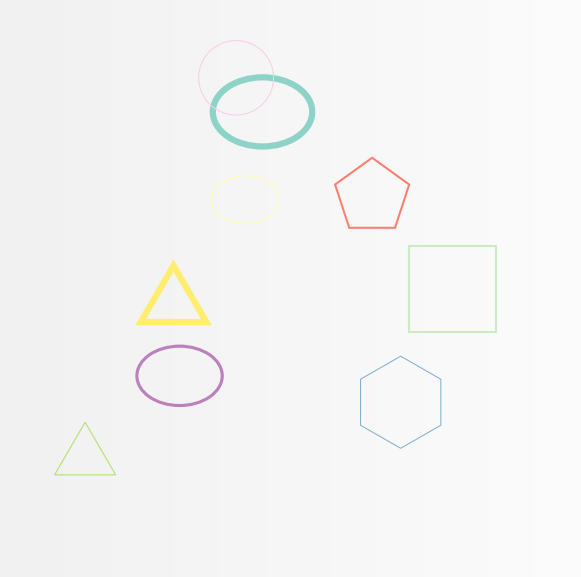[{"shape": "oval", "thickness": 3, "radius": 0.43, "center": [0.452, 0.805]}, {"shape": "oval", "thickness": 0.5, "radius": 0.29, "center": [0.422, 0.654]}, {"shape": "pentagon", "thickness": 1, "radius": 0.34, "center": [0.64, 0.659]}, {"shape": "hexagon", "thickness": 0.5, "radius": 0.4, "center": [0.689, 0.303]}, {"shape": "triangle", "thickness": 0.5, "radius": 0.3, "center": [0.146, 0.207]}, {"shape": "circle", "thickness": 0.5, "radius": 0.32, "center": [0.406, 0.864]}, {"shape": "oval", "thickness": 1.5, "radius": 0.37, "center": [0.309, 0.348]}, {"shape": "square", "thickness": 1, "radius": 0.38, "center": [0.778, 0.499]}, {"shape": "triangle", "thickness": 3, "radius": 0.33, "center": [0.299, 0.474]}]